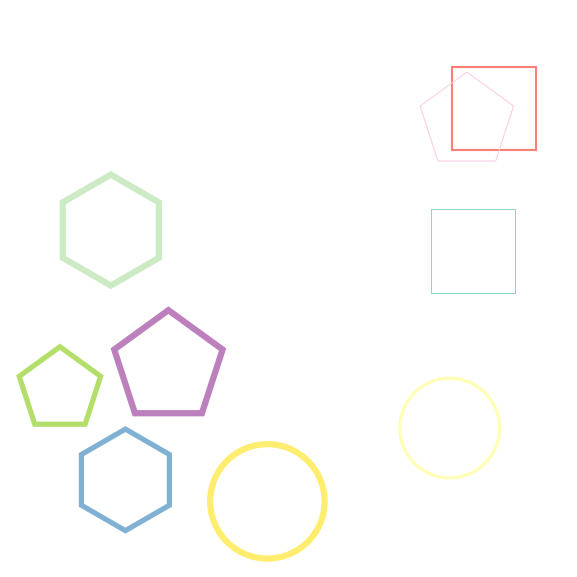[{"shape": "square", "thickness": 0.5, "radius": 0.36, "center": [0.819, 0.564]}, {"shape": "circle", "thickness": 1.5, "radius": 0.43, "center": [0.779, 0.258]}, {"shape": "square", "thickness": 1, "radius": 0.36, "center": [0.855, 0.811]}, {"shape": "hexagon", "thickness": 2.5, "radius": 0.44, "center": [0.217, 0.168]}, {"shape": "pentagon", "thickness": 2.5, "radius": 0.37, "center": [0.104, 0.325]}, {"shape": "pentagon", "thickness": 0.5, "radius": 0.43, "center": [0.808, 0.789]}, {"shape": "pentagon", "thickness": 3, "radius": 0.49, "center": [0.292, 0.363]}, {"shape": "hexagon", "thickness": 3, "radius": 0.48, "center": [0.192, 0.601]}, {"shape": "circle", "thickness": 3, "radius": 0.5, "center": [0.463, 0.131]}]